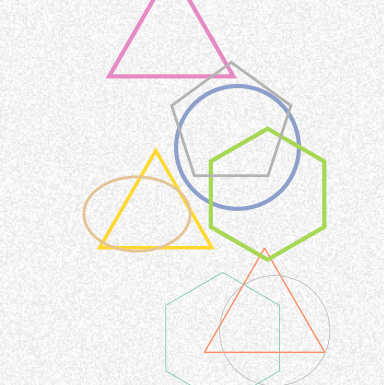[{"shape": "hexagon", "thickness": 0.5, "radius": 0.85, "center": [0.578, 0.122]}, {"shape": "triangle", "thickness": 1, "radius": 0.9, "center": [0.687, 0.175]}, {"shape": "circle", "thickness": 3, "radius": 0.8, "center": [0.617, 0.617]}, {"shape": "triangle", "thickness": 3, "radius": 0.93, "center": [0.445, 0.895]}, {"shape": "hexagon", "thickness": 3, "radius": 0.85, "center": [0.695, 0.496]}, {"shape": "triangle", "thickness": 2.5, "radius": 0.84, "center": [0.405, 0.441]}, {"shape": "oval", "thickness": 2, "radius": 0.69, "center": [0.356, 0.444]}, {"shape": "pentagon", "thickness": 2, "radius": 0.81, "center": [0.601, 0.675]}, {"shape": "circle", "thickness": 0.5, "radius": 0.72, "center": [0.714, 0.141]}]